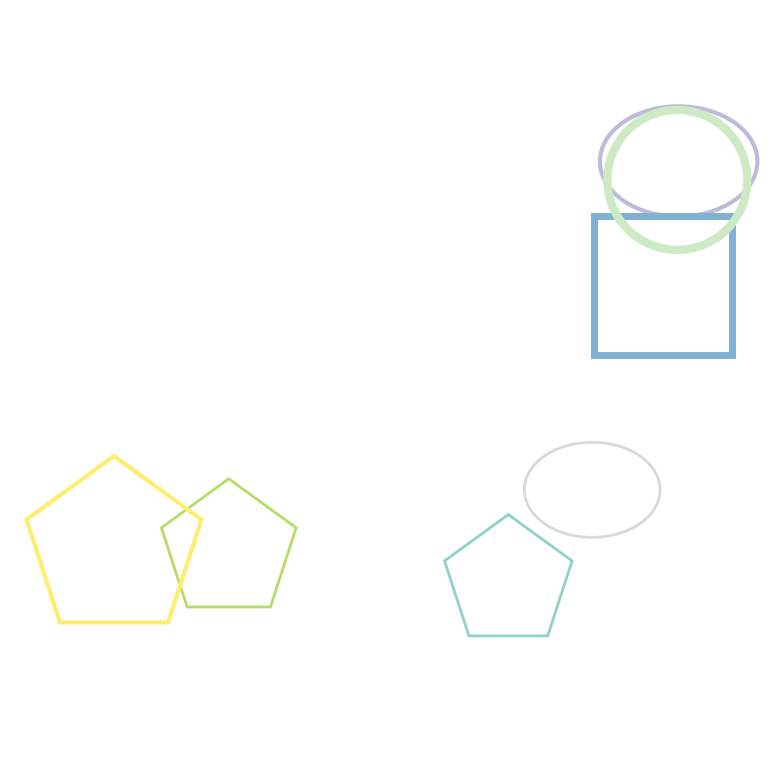[{"shape": "pentagon", "thickness": 1, "radius": 0.44, "center": [0.66, 0.245]}, {"shape": "oval", "thickness": 1.5, "radius": 0.51, "center": [0.881, 0.79]}, {"shape": "square", "thickness": 2.5, "radius": 0.45, "center": [0.861, 0.629]}, {"shape": "pentagon", "thickness": 1, "radius": 0.46, "center": [0.297, 0.286]}, {"shape": "oval", "thickness": 1, "radius": 0.44, "center": [0.769, 0.364]}, {"shape": "circle", "thickness": 3, "radius": 0.45, "center": [0.88, 0.766]}, {"shape": "pentagon", "thickness": 1.5, "radius": 0.6, "center": [0.148, 0.288]}]